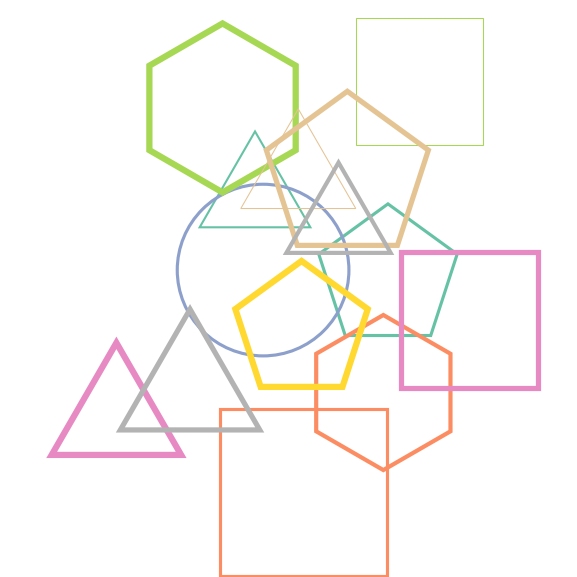[{"shape": "triangle", "thickness": 1, "radius": 0.55, "center": [0.442, 0.661]}, {"shape": "pentagon", "thickness": 1.5, "radius": 0.63, "center": [0.672, 0.52]}, {"shape": "square", "thickness": 1.5, "radius": 0.72, "center": [0.526, 0.147]}, {"shape": "hexagon", "thickness": 2, "radius": 0.67, "center": [0.664, 0.319]}, {"shape": "circle", "thickness": 1.5, "radius": 0.74, "center": [0.456, 0.531]}, {"shape": "square", "thickness": 2.5, "radius": 0.59, "center": [0.813, 0.445]}, {"shape": "triangle", "thickness": 3, "radius": 0.65, "center": [0.202, 0.276]}, {"shape": "square", "thickness": 0.5, "radius": 0.55, "center": [0.727, 0.859]}, {"shape": "hexagon", "thickness": 3, "radius": 0.73, "center": [0.385, 0.812]}, {"shape": "pentagon", "thickness": 3, "radius": 0.6, "center": [0.522, 0.427]}, {"shape": "triangle", "thickness": 0.5, "radius": 0.57, "center": [0.517, 0.696]}, {"shape": "pentagon", "thickness": 2.5, "radius": 0.74, "center": [0.601, 0.694]}, {"shape": "triangle", "thickness": 2.5, "radius": 0.7, "center": [0.329, 0.324]}, {"shape": "triangle", "thickness": 2, "radius": 0.52, "center": [0.586, 0.613]}]